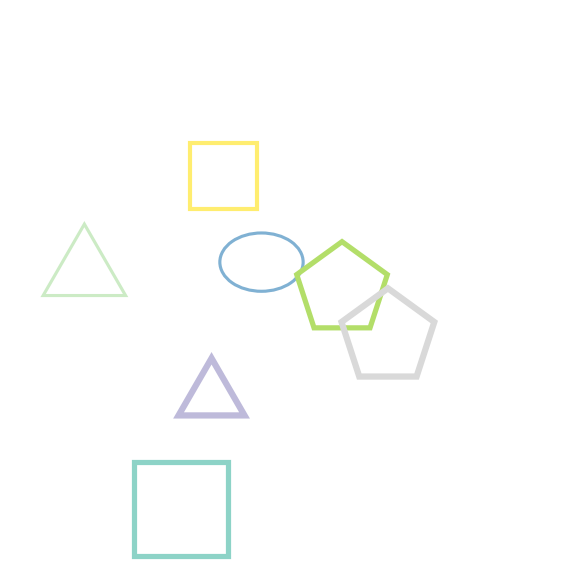[{"shape": "square", "thickness": 2.5, "radius": 0.41, "center": [0.313, 0.118]}, {"shape": "triangle", "thickness": 3, "radius": 0.33, "center": [0.366, 0.313]}, {"shape": "oval", "thickness": 1.5, "radius": 0.36, "center": [0.453, 0.545]}, {"shape": "pentagon", "thickness": 2.5, "radius": 0.41, "center": [0.592, 0.498]}, {"shape": "pentagon", "thickness": 3, "radius": 0.42, "center": [0.672, 0.415]}, {"shape": "triangle", "thickness": 1.5, "radius": 0.41, "center": [0.146, 0.529]}, {"shape": "square", "thickness": 2, "radius": 0.29, "center": [0.387, 0.695]}]